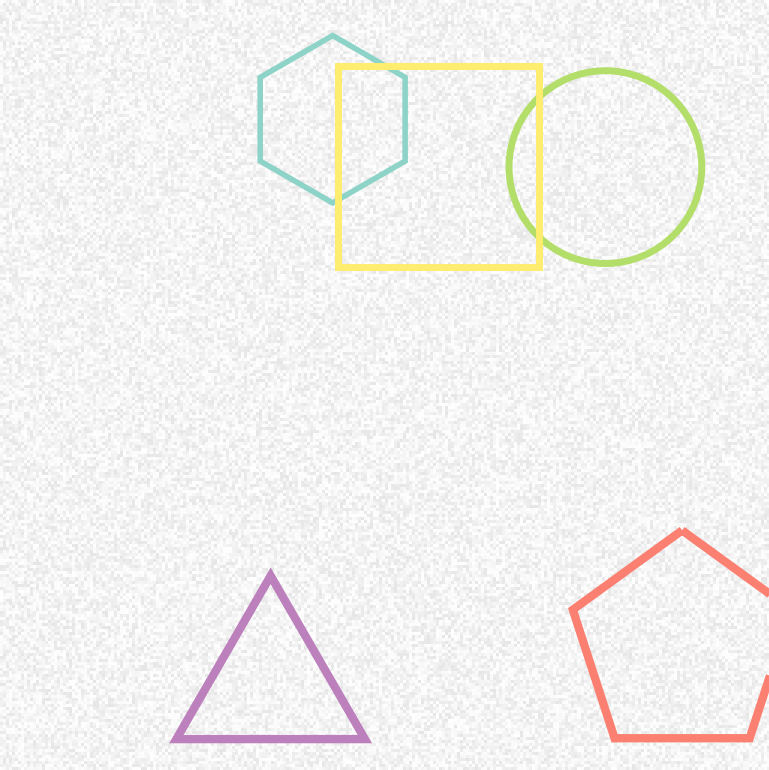[{"shape": "hexagon", "thickness": 2, "radius": 0.54, "center": [0.432, 0.845]}, {"shape": "pentagon", "thickness": 3, "radius": 0.75, "center": [0.886, 0.162]}, {"shape": "circle", "thickness": 2.5, "radius": 0.63, "center": [0.786, 0.783]}, {"shape": "triangle", "thickness": 3, "radius": 0.71, "center": [0.351, 0.111]}, {"shape": "square", "thickness": 2.5, "radius": 0.65, "center": [0.569, 0.784]}]